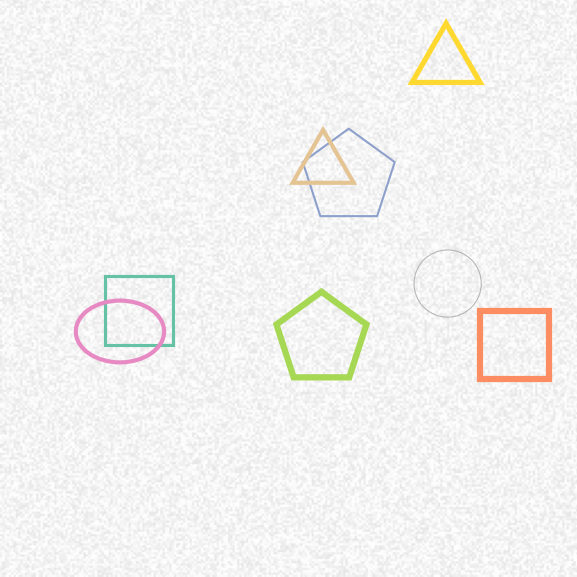[{"shape": "square", "thickness": 1.5, "radius": 0.3, "center": [0.24, 0.461]}, {"shape": "square", "thickness": 3, "radius": 0.3, "center": [0.891, 0.402]}, {"shape": "pentagon", "thickness": 1, "radius": 0.42, "center": [0.604, 0.693]}, {"shape": "oval", "thickness": 2, "radius": 0.38, "center": [0.208, 0.425]}, {"shape": "pentagon", "thickness": 3, "radius": 0.41, "center": [0.557, 0.412]}, {"shape": "triangle", "thickness": 2.5, "radius": 0.34, "center": [0.772, 0.89]}, {"shape": "triangle", "thickness": 2, "radius": 0.31, "center": [0.56, 0.713]}, {"shape": "circle", "thickness": 0.5, "radius": 0.29, "center": [0.775, 0.508]}]